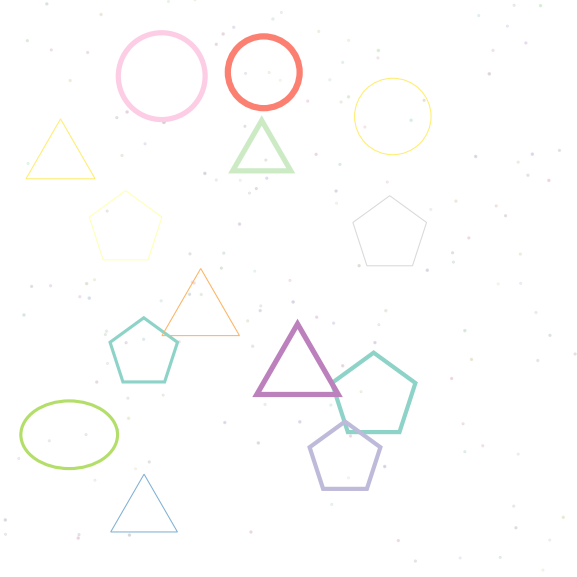[{"shape": "pentagon", "thickness": 1.5, "radius": 0.31, "center": [0.249, 0.387]}, {"shape": "pentagon", "thickness": 2, "radius": 0.38, "center": [0.647, 0.312]}, {"shape": "pentagon", "thickness": 0.5, "radius": 0.33, "center": [0.217, 0.603]}, {"shape": "pentagon", "thickness": 2, "radius": 0.32, "center": [0.597, 0.205]}, {"shape": "circle", "thickness": 3, "radius": 0.31, "center": [0.457, 0.874]}, {"shape": "triangle", "thickness": 0.5, "radius": 0.33, "center": [0.249, 0.111]}, {"shape": "triangle", "thickness": 0.5, "radius": 0.39, "center": [0.348, 0.457]}, {"shape": "oval", "thickness": 1.5, "radius": 0.42, "center": [0.12, 0.246]}, {"shape": "circle", "thickness": 2.5, "radius": 0.38, "center": [0.28, 0.867]}, {"shape": "pentagon", "thickness": 0.5, "radius": 0.34, "center": [0.675, 0.593]}, {"shape": "triangle", "thickness": 2.5, "radius": 0.41, "center": [0.515, 0.357]}, {"shape": "triangle", "thickness": 2.5, "radius": 0.29, "center": [0.453, 0.732]}, {"shape": "circle", "thickness": 0.5, "radius": 0.33, "center": [0.68, 0.797]}, {"shape": "triangle", "thickness": 0.5, "radius": 0.35, "center": [0.105, 0.724]}]